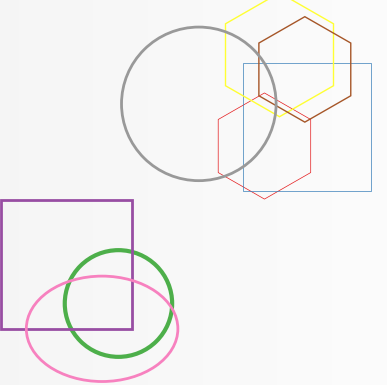[{"shape": "hexagon", "thickness": 0.5, "radius": 0.69, "center": [0.682, 0.621]}, {"shape": "square", "thickness": 0.5, "radius": 0.83, "center": [0.792, 0.67]}, {"shape": "circle", "thickness": 3, "radius": 0.69, "center": [0.306, 0.212]}, {"shape": "square", "thickness": 2, "radius": 0.84, "center": [0.171, 0.313]}, {"shape": "hexagon", "thickness": 1, "radius": 0.8, "center": [0.721, 0.858]}, {"shape": "hexagon", "thickness": 1, "radius": 0.68, "center": [0.787, 0.82]}, {"shape": "oval", "thickness": 2, "radius": 0.98, "center": [0.263, 0.146]}, {"shape": "circle", "thickness": 2, "radius": 1.0, "center": [0.513, 0.73]}]